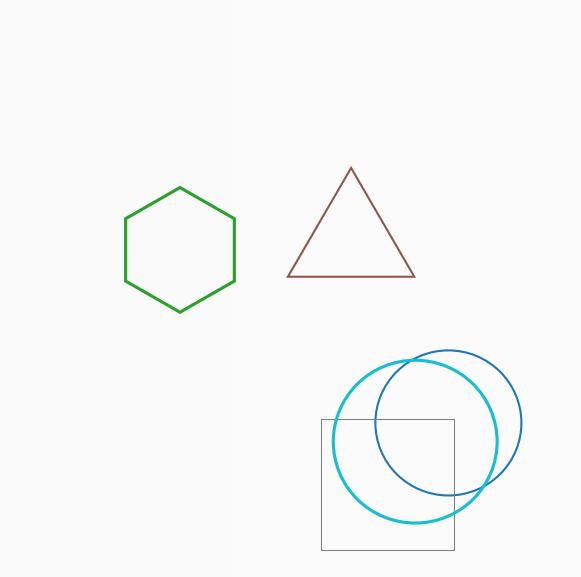[{"shape": "circle", "thickness": 1, "radius": 0.63, "center": [0.771, 0.267]}, {"shape": "hexagon", "thickness": 1.5, "radius": 0.54, "center": [0.31, 0.566]}, {"shape": "triangle", "thickness": 1, "radius": 0.63, "center": [0.604, 0.583]}, {"shape": "square", "thickness": 0.5, "radius": 0.57, "center": [0.667, 0.161]}, {"shape": "circle", "thickness": 1.5, "radius": 0.7, "center": [0.714, 0.234]}]